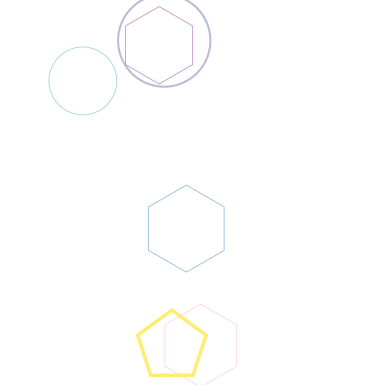[{"shape": "circle", "thickness": 0.5, "radius": 0.44, "center": [0.215, 0.79]}, {"shape": "circle", "thickness": 1.5, "radius": 0.6, "center": [0.427, 0.895]}, {"shape": "hexagon", "thickness": 0.5, "radius": 0.57, "center": [0.484, 0.406]}, {"shape": "hexagon", "thickness": 0.5, "radius": 0.54, "center": [0.522, 0.102]}, {"shape": "hexagon", "thickness": 0.5, "radius": 0.5, "center": [0.413, 0.882]}, {"shape": "pentagon", "thickness": 2.5, "radius": 0.47, "center": [0.446, 0.101]}]